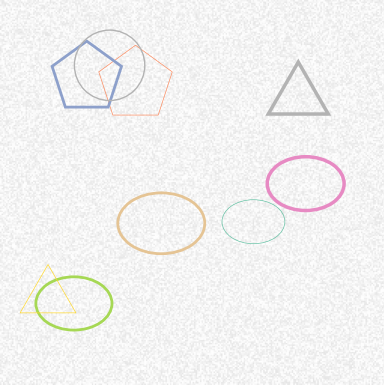[{"shape": "oval", "thickness": 0.5, "radius": 0.41, "center": [0.658, 0.424]}, {"shape": "pentagon", "thickness": 0.5, "radius": 0.5, "center": [0.352, 0.782]}, {"shape": "pentagon", "thickness": 2, "radius": 0.47, "center": [0.225, 0.798]}, {"shape": "oval", "thickness": 2.5, "radius": 0.5, "center": [0.794, 0.523]}, {"shape": "oval", "thickness": 2, "radius": 0.49, "center": [0.192, 0.212]}, {"shape": "triangle", "thickness": 0.5, "radius": 0.42, "center": [0.125, 0.229]}, {"shape": "oval", "thickness": 2, "radius": 0.56, "center": [0.419, 0.42]}, {"shape": "circle", "thickness": 1, "radius": 0.46, "center": [0.285, 0.83]}, {"shape": "triangle", "thickness": 2.5, "radius": 0.45, "center": [0.775, 0.749]}]